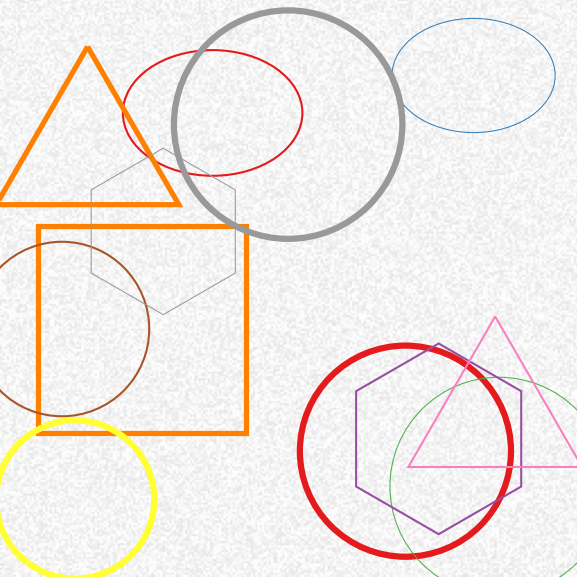[{"shape": "circle", "thickness": 3, "radius": 0.91, "center": [0.702, 0.218]}, {"shape": "oval", "thickness": 1, "radius": 0.78, "center": [0.368, 0.804]}, {"shape": "oval", "thickness": 0.5, "radius": 0.71, "center": [0.82, 0.868]}, {"shape": "circle", "thickness": 0.5, "radius": 0.94, "center": [0.864, 0.157]}, {"shape": "hexagon", "thickness": 1, "radius": 0.83, "center": [0.76, 0.239]}, {"shape": "square", "thickness": 2.5, "radius": 0.9, "center": [0.246, 0.428]}, {"shape": "triangle", "thickness": 2.5, "radius": 0.91, "center": [0.152, 0.736]}, {"shape": "circle", "thickness": 3, "radius": 0.69, "center": [0.13, 0.134]}, {"shape": "circle", "thickness": 1, "radius": 0.76, "center": [0.107, 0.429]}, {"shape": "triangle", "thickness": 1, "radius": 0.87, "center": [0.857, 0.277]}, {"shape": "hexagon", "thickness": 0.5, "radius": 0.72, "center": [0.283, 0.598]}, {"shape": "circle", "thickness": 3, "radius": 0.99, "center": [0.499, 0.783]}]